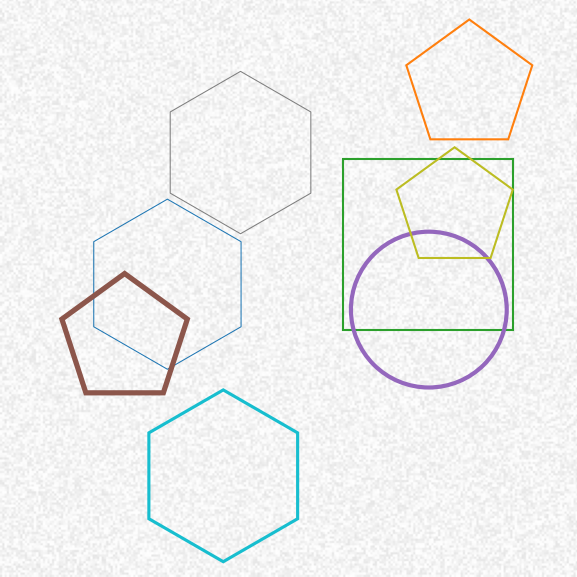[{"shape": "hexagon", "thickness": 0.5, "radius": 0.74, "center": [0.29, 0.507]}, {"shape": "pentagon", "thickness": 1, "radius": 0.57, "center": [0.813, 0.851]}, {"shape": "square", "thickness": 1, "radius": 0.74, "center": [0.741, 0.575]}, {"shape": "circle", "thickness": 2, "radius": 0.67, "center": [0.743, 0.463]}, {"shape": "pentagon", "thickness": 2.5, "radius": 0.57, "center": [0.216, 0.411]}, {"shape": "hexagon", "thickness": 0.5, "radius": 0.7, "center": [0.416, 0.735]}, {"shape": "pentagon", "thickness": 1, "radius": 0.53, "center": [0.787, 0.638]}, {"shape": "hexagon", "thickness": 1.5, "radius": 0.74, "center": [0.387, 0.175]}]